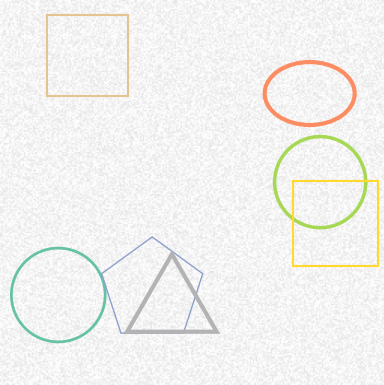[{"shape": "circle", "thickness": 2, "radius": 0.61, "center": [0.151, 0.234]}, {"shape": "oval", "thickness": 3, "radius": 0.58, "center": [0.804, 0.757]}, {"shape": "pentagon", "thickness": 1, "radius": 0.69, "center": [0.395, 0.246]}, {"shape": "circle", "thickness": 2.5, "radius": 0.59, "center": [0.832, 0.527]}, {"shape": "square", "thickness": 1.5, "radius": 0.55, "center": [0.871, 0.419]}, {"shape": "square", "thickness": 1.5, "radius": 0.53, "center": [0.227, 0.855]}, {"shape": "triangle", "thickness": 3, "radius": 0.67, "center": [0.447, 0.205]}]